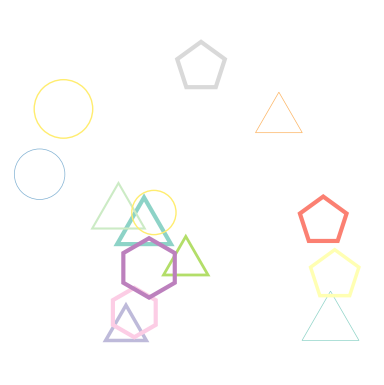[{"shape": "triangle", "thickness": 3, "radius": 0.4, "center": [0.374, 0.406]}, {"shape": "triangle", "thickness": 0.5, "radius": 0.43, "center": [0.858, 0.158]}, {"shape": "pentagon", "thickness": 2.5, "radius": 0.33, "center": [0.869, 0.285]}, {"shape": "triangle", "thickness": 2.5, "radius": 0.31, "center": [0.327, 0.146]}, {"shape": "pentagon", "thickness": 3, "radius": 0.32, "center": [0.84, 0.426]}, {"shape": "circle", "thickness": 0.5, "radius": 0.33, "center": [0.103, 0.547]}, {"shape": "triangle", "thickness": 0.5, "radius": 0.35, "center": [0.724, 0.69]}, {"shape": "triangle", "thickness": 2, "radius": 0.33, "center": [0.483, 0.319]}, {"shape": "hexagon", "thickness": 3, "radius": 0.32, "center": [0.349, 0.188]}, {"shape": "pentagon", "thickness": 3, "radius": 0.33, "center": [0.522, 0.826]}, {"shape": "hexagon", "thickness": 3, "radius": 0.39, "center": [0.387, 0.304]}, {"shape": "triangle", "thickness": 1.5, "radius": 0.39, "center": [0.308, 0.446]}, {"shape": "circle", "thickness": 1, "radius": 0.29, "center": [0.4, 0.448]}, {"shape": "circle", "thickness": 1, "radius": 0.38, "center": [0.165, 0.717]}]